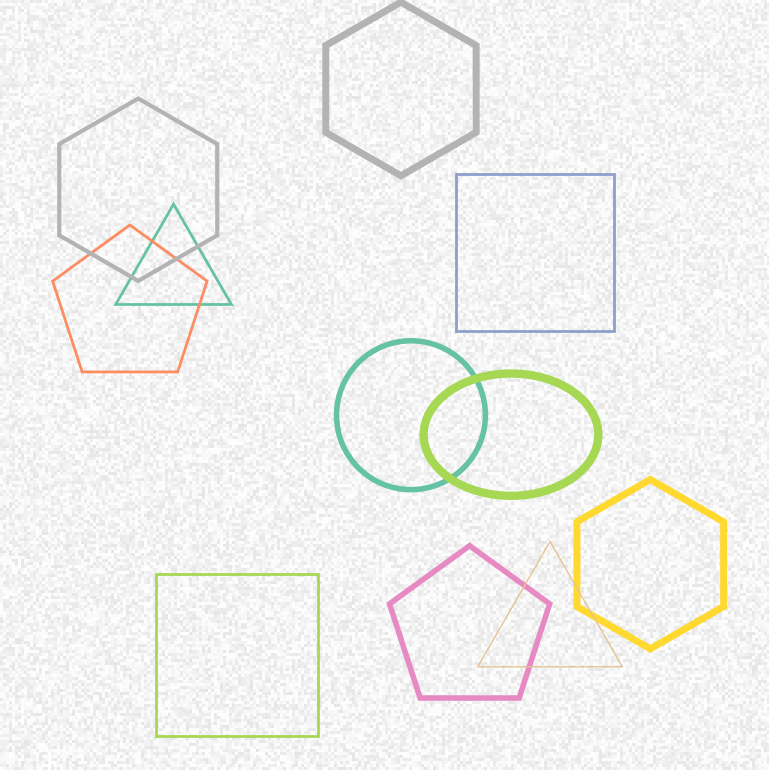[{"shape": "triangle", "thickness": 1, "radius": 0.43, "center": [0.225, 0.648]}, {"shape": "circle", "thickness": 2, "radius": 0.48, "center": [0.534, 0.461]}, {"shape": "pentagon", "thickness": 1, "radius": 0.53, "center": [0.169, 0.602]}, {"shape": "square", "thickness": 1, "radius": 0.51, "center": [0.695, 0.672]}, {"shape": "pentagon", "thickness": 2, "radius": 0.55, "center": [0.61, 0.182]}, {"shape": "square", "thickness": 1, "radius": 0.53, "center": [0.308, 0.149]}, {"shape": "oval", "thickness": 3, "radius": 0.57, "center": [0.664, 0.436]}, {"shape": "hexagon", "thickness": 2.5, "radius": 0.55, "center": [0.845, 0.267]}, {"shape": "triangle", "thickness": 0.5, "radius": 0.54, "center": [0.714, 0.188]}, {"shape": "hexagon", "thickness": 2.5, "radius": 0.56, "center": [0.521, 0.884]}, {"shape": "hexagon", "thickness": 1.5, "radius": 0.59, "center": [0.18, 0.754]}]